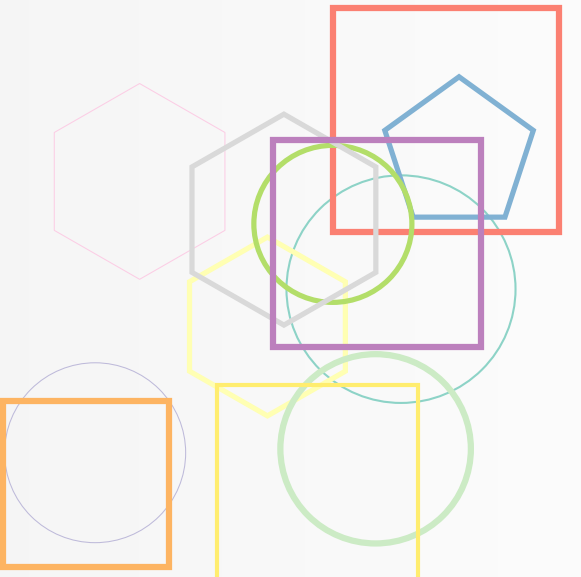[{"shape": "circle", "thickness": 1, "radius": 0.99, "center": [0.69, 0.498]}, {"shape": "hexagon", "thickness": 2.5, "radius": 0.77, "center": [0.46, 0.434]}, {"shape": "circle", "thickness": 0.5, "radius": 0.78, "center": [0.164, 0.215]}, {"shape": "square", "thickness": 3, "radius": 0.97, "center": [0.768, 0.791]}, {"shape": "pentagon", "thickness": 2.5, "radius": 0.67, "center": [0.79, 0.732]}, {"shape": "square", "thickness": 3, "radius": 0.72, "center": [0.148, 0.161]}, {"shape": "circle", "thickness": 2.5, "radius": 0.68, "center": [0.573, 0.611]}, {"shape": "hexagon", "thickness": 0.5, "radius": 0.85, "center": [0.24, 0.685]}, {"shape": "hexagon", "thickness": 2.5, "radius": 0.91, "center": [0.488, 0.619]}, {"shape": "square", "thickness": 3, "radius": 0.9, "center": [0.649, 0.577]}, {"shape": "circle", "thickness": 3, "radius": 0.82, "center": [0.646, 0.222]}, {"shape": "square", "thickness": 2, "radius": 0.86, "center": [0.546, 0.159]}]